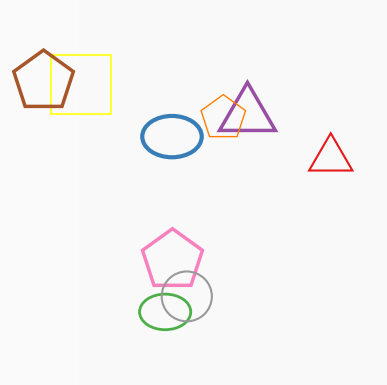[{"shape": "triangle", "thickness": 1.5, "radius": 0.32, "center": [0.854, 0.589]}, {"shape": "oval", "thickness": 3, "radius": 0.38, "center": [0.444, 0.645]}, {"shape": "oval", "thickness": 2, "radius": 0.33, "center": [0.426, 0.19]}, {"shape": "triangle", "thickness": 2.5, "radius": 0.42, "center": [0.639, 0.703]}, {"shape": "pentagon", "thickness": 1, "radius": 0.3, "center": [0.576, 0.694]}, {"shape": "square", "thickness": 1.5, "radius": 0.38, "center": [0.208, 0.78]}, {"shape": "pentagon", "thickness": 2.5, "radius": 0.4, "center": [0.112, 0.789]}, {"shape": "pentagon", "thickness": 2.5, "radius": 0.41, "center": [0.445, 0.325]}, {"shape": "circle", "thickness": 1.5, "radius": 0.32, "center": [0.482, 0.23]}]